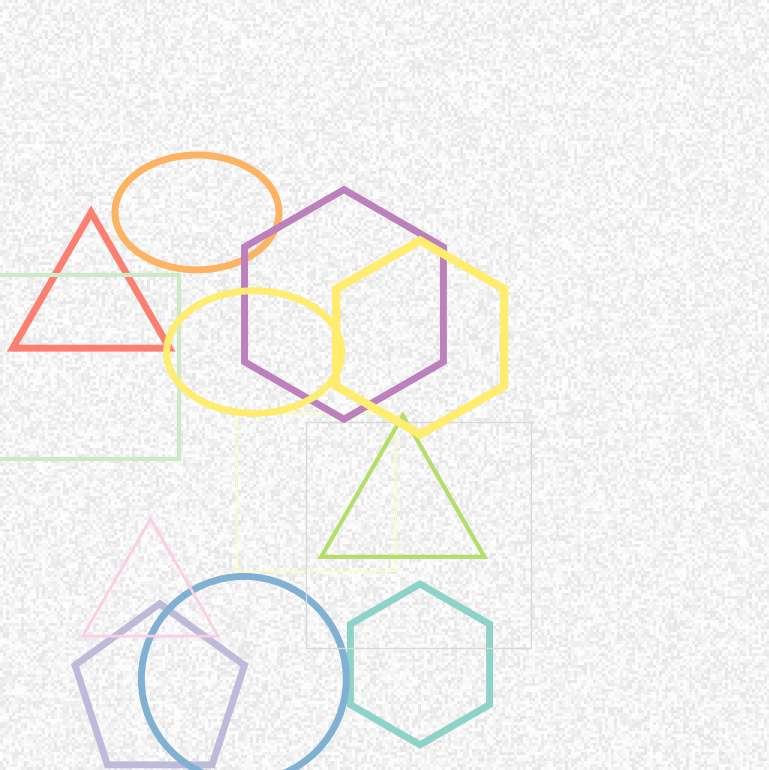[{"shape": "hexagon", "thickness": 2.5, "radius": 0.52, "center": [0.545, 0.137]}, {"shape": "square", "thickness": 0.5, "radius": 0.51, "center": [0.41, 0.361]}, {"shape": "pentagon", "thickness": 2.5, "radius": 0.58, "center": [0.208, 0.1]}, {"shape": "triangle", "thickness": 2.5, "radius": 0.59, "center": [0.118, 0.607]}, {"shape": "circle", "thickness": 2.5, "radius": 0.67, "center": [0.317, 0.118]}, {"shape": "oval", "thickness": 2.5, "radius": 0.53, "center": [0.256, 0.724]}, {"shape": "triangle", "thickness": 1.5, "radius": 0.61, "center": [0.523, 0.338]}, {"shape": "triangle", "thickness": 1, "radius": 0.51, "center": [0.195, 0.225]}, {"shape": "square", "thickness": 0.5, "radius": 0.73, "center": [0.544, 0.305]}, {"shape": "hexagon", "thickness": 2.5, "radius": 0.75, "center": [0.447, 0.605]}, {"shape": "square", "thickness": 1.5, "radius": 0.6, "center": [0.113, 0.523]}, {"shape": "oval", "thickness": 2.5, "radius": 0.57, "center": [0.33, 0.543]}, {"shape": "hexagon", "thickness": 3, "radius": 0.63, "center": [0.546, 0.562]}]